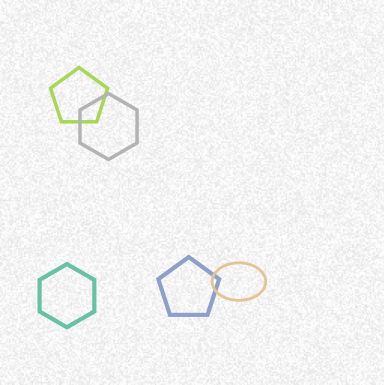[{"shape": "hexagon", "thickness": 3, "radius": 0.41, "center": [0.174, 0.232]}, {"shape": "pentagon", "thickness": 3, "radius": 0.42, "center": [0.49, 0.249]}, {"shape": "pentagon", "thickness": 2.5, "radius": 0.39, "center": [0.205, 0.747]}, {"shape": "oval", "thickness": 2, "radius": 0.35, "center": [0.621, 0.269]}, {"shape": "hexagon", "thickness": 2.5, "radius": 0.43, "center": [0.282, 0.671]}]